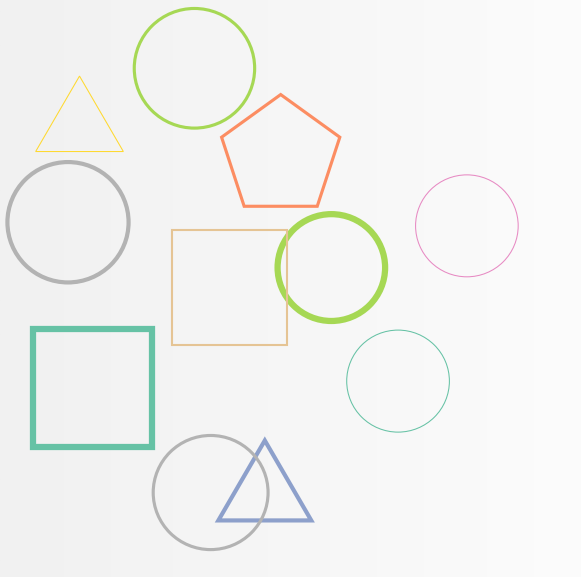[{"shape": "square", "thickness": 3, "radius": 0.51, "center": [0.159, 0.327]}, {"shape": "circle", "thickness": 0.5, "radius": 0.44, "center": [0.685, 0.339]}, {"shape": "pentagon", "thickness": 1.5, "radius": 0.53, "center": [0.483, 0.728]}, {"shape": "triangle", "thickness": 2, "radius": 0.46, "center": [0.456, 0.144]}, {"shape": "circle", "thickness": 0.5, "radius": 0.44, "center": [0.803, 0.608]}, {"shape": "circle", "thickness": 3, "radius": 0.46, "center": [0.57, 0.536]}, {"shape": "circle", "thickness": 1.5, "radius": 0.52, "center": [0.335, 0.881]}, {"shape": "triangle", "thickness": 0.5, "radius": 0.44, "center": [0.137, 0.78]}, {"shape": "square", "thickness": 1, "radius": 0.5, "center": [0.395, 0.502]}, {"shape": "circle", "thickness": 2, "radius": 0.52, "center": [0.117, 0.614]}, {"shape": "circle", "thickness": 1.5, "radius": 0.49, "center": [0.362, 0.146]}]